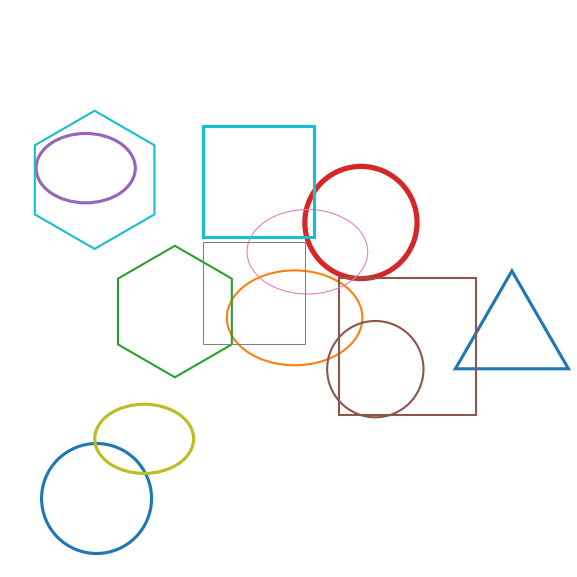[{"shape": "triangle", "thickness": 1.5, "radius": 0.56, "center": [0.886, 0.417]}, {"shape": "circle", "thickness": 1.5, "radius": 0.48, "center": [0.167, 0.136]}, {"shape": "oval", "thickness": 1, "radius": 0.59, "center": [0.51, 0.449]}, {"shape": "hexagon", "thickness": 1, "radius": 0.57, "center": [0.303, 0.46]}, {"shape": "circle", "thickness": 2.5, "radius": 0.49, "center": [0.625, 0.614]}, {"shape": "oval", "thickness": 1.5, "radius": 0.43, "center": [0.148, 0.708]}, {"shape": "circle", "thickness": 1, "radius": 0.42, "center": [0.65, 0.36]}, {"shape": "square", "thickness": 1, "radius": 0.59, "center": [0.706, 0.399]}, {"shape": "oval", "thickness": 0.5, "radius": 0.52, "center": [0.532, 0.563]}, {"shape": "square", "thickness": 0.5, "radius": 0.44, "center": [0.44, 0.492]}, {"shape": "oval", "thickness": 1.5, "radius": 0.43, "center": [0.25, 0.239]}, {"shape": "hexagon", "thickness": 1, "radius": 0.6, "center": [0.164, 0.688]}, {"shape": "square", "thickness": 1.5, "radius": 0.48, "center": [0.448, 0.685]}]